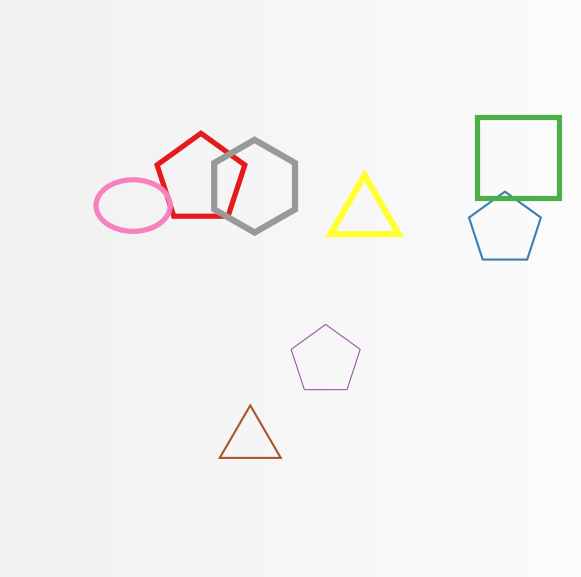[{"shape": "pentagon", "thickness": 2.5, "radius": 0.4, "center": [0.346, 0.689]}, {"shape": "pentagon", "thickness": 1, "radius": 0.33, "center": [0.869, 0.602]}, {"shape": "square", "thickness": 2.5, "radius": 0.35, "center": [0.892, 0.726]}, {"shape": "pentagon", "thickness": 0.5, "radius": 0.31, "center": [0.56, 0.375]}, {"shape": "triangle", "thickness": 3, "radius": 0.34, "center": [0.627, 0.628]}, {"shape": "triangle", "thickness": 1, "radius": 0.3, "center": [0.431, 0.237]}, {"shape": "oval", "thickness": 2.5, "radius": 0.32, "center": [0.229, 0.643]}, {"shape": "hexagon", "thickness": 3, "radius": 0.4, "center": [0.438, 0.677]}]